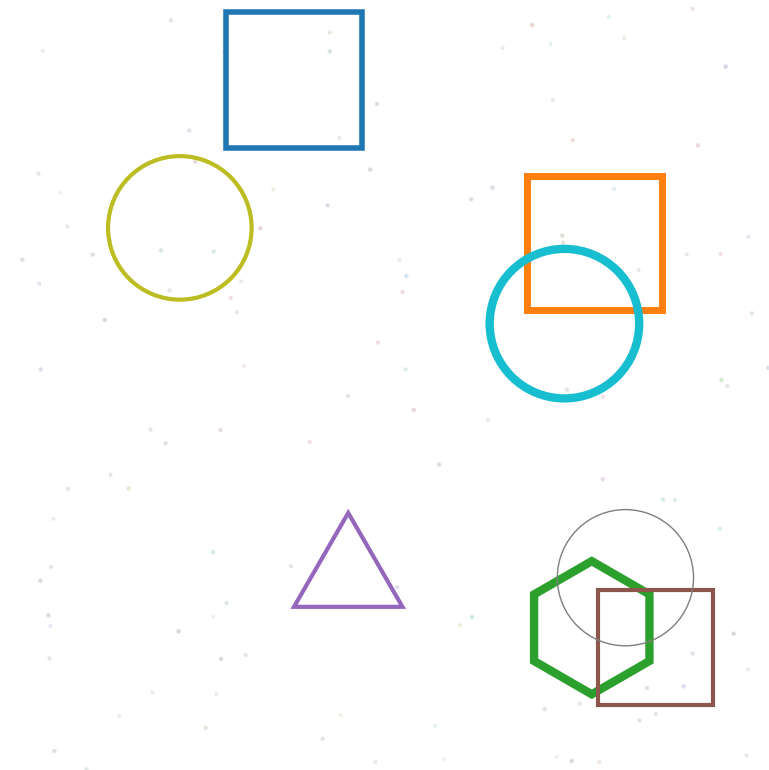[{"shape": "square", "thickness": 2, "radius": 0.44, "center": [0.381, 0.896]}, {"shape": "square", "thickness": 2.5, "radius": 0.44, "center": [0.772, 0.684]}, {"shape": "hexagon", "thickness": 3, "radius": 0.43, "center": [0.769, 0.185]}, {"shape": "triangle", "thickness": 1.5, "radius": 0.41, "center": [0.452, 0.253]}, {"shape": "square", "thickness": 1.5, "radius": 0.37, "center": [0.851, 0.159]}, {"shape": "circle", "thickness": 0.5, "radius": 0.44, "center": [0.812, 0.25]}, {"shape": "circle", "thickness": 1.5, "radius": 0.47, "center": [0.234, 0.704]}, {"shape": "circle", "thickness": 3, "radius": 0.49, "center": [0.733, 0.58]}]